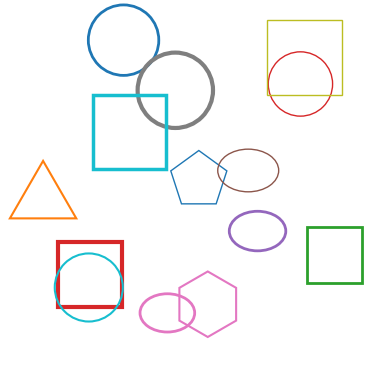[{"shape": "circle", "thickness": 2, "radius": 0.46, "center": [0.321, 0.896]}, {"shape": "pentagon", "thickness": 1, "radius": 0.38, "center": [0.516, 0.532]}, {"shape": "triangle", "thickness": 1.5, "radius": 0.5, "center": [0.112, 0.483]}, {"shape": "square", "thickness": 2, "radius": 0.36, "center": [0.869, 0.337]}, {"shape": "circle", "thickness": 1, "radius": 0.42, "center": [0.78, 0.782]}, {"shape": "square", "thickness": 3, "radius": 0.42, "center": [0.234, 0.287]}, {"shape": "oval", "thickness": 2, "radius": 0.37, "center": [0.669, 0.4]}, {"shape": "oval", "thickness": 1, "radius": 0.4, "center": [0.645, 0.557]}, {"shape": "hexagon", "thickness": 1.5, "radius": 0.43, "center": [0.54, 0.21]}, {"shape": "oval", "thickness": 2, "radius": 0.35, "center": [0.435, 0.187]}, {"shape": "circle", "thickness": 3, "radius": 0.49, "center": [0.455, 0.765]}, {"shape": "square", "thickness": 1, "radius": 0.49, "center": [0.79, 0.851]}, {"shape": "square", "thickness": 2.5, "radius": 0.47, "center": [0.336, 0.657]}, {"shape": "circle", "thickness": 1.5, "radius": 0.44, "center": [0.231, 0.253]}]